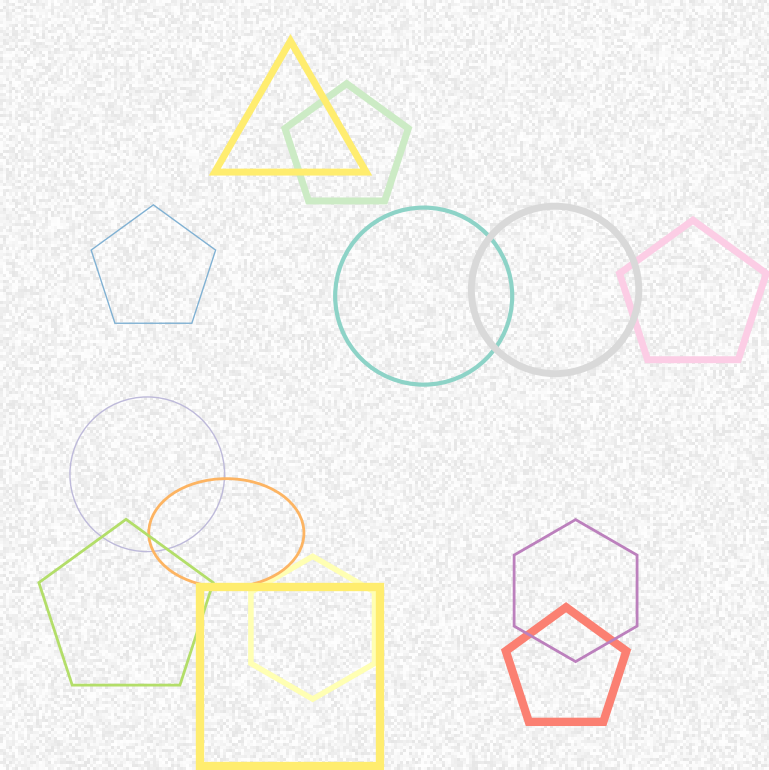[{"shape": "circle", "thickness": 1.5, "radius": 0.57, "center": [0.55, 0.615]}, {"shape": "hexagon", "thickness": 2, "radius": 0.46, "center": [0.406, 0.185]}, {"shape": "circle", "thickness": 0.5, "radius": 0.5, "center": [0.191, 0.384]}, {"shape": "pentagon", "thickness": 3, "radius": 0.41, "center": [0.735, 0.129]}, {"shape": "pentagon", "thickness": 0.5, "radius": 0.42, "center": [0.199, 0.649]}, {"shape": "oval", "thickness": 1, "radius": 0.5, "center": [0.294, 0.308]}, {"shape": "pentagon", "thickness": 1, "radius": 0.6, "center": [0.164, 0.207]}, {"shape": "pentagon", "thickness": 2.5, "radius": 0.5, "center": [0.9, 0.614]}, {"shape": "circle", "thickness": 2.5, "radius": 0.54, "center": [0.721, 0.623]}, {"shape": "hexagon", "thickness": 1, "radius": 0.46, "center": [0.748, 0.233]}, {"shape": "pentagon", "thickness": 2.5, "radius": 0.42, "center": [0.45, 0.807]}, {"shape": "square", "thickness": 3, "radius": 0.58, "center": [0.376, 0.122]}, {"shape": "triangle", "thickness": 2.5, "radius": 0.57, "center": [0.377, 0.833]}]